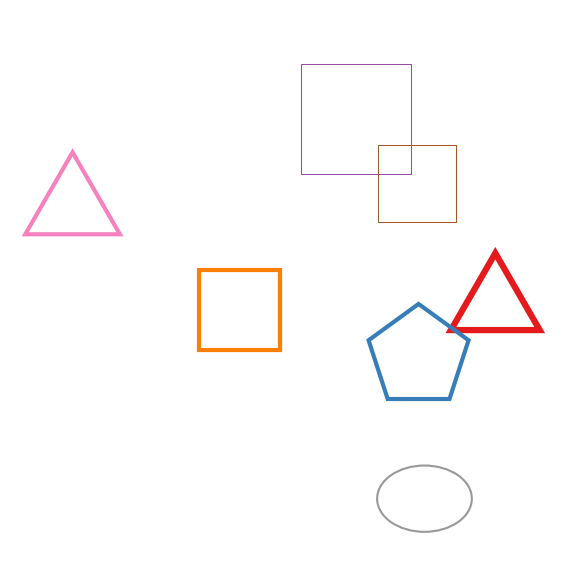[{"shape": "triangle", "thickness": 3, "radius": 0.44, "center": [0.858, 0.472]}, {"shape": "pentagon", "thickness": 2, "radius": 0.46, "center": [0.725, 0.382]}, {"shape": "square", "thickness": 0.5, "radius": 0.48, "center": [0.617, 0.793]}, {"shape": "square", "thickness": 2, "radius": 0.35, "center": [0.414, 0.462]}, {"shape": "square", "thickness": 0.5, "radius": 0.33, "center": [0.722, 0.681]}, {"shape": "triangle", "thickness": 2, "radius": 0.47, "center": [0.126, 0.641]}, {"shape": "oval", "thickness": 1, "radius": 0.41, "center": [0.735, 0.136]}]